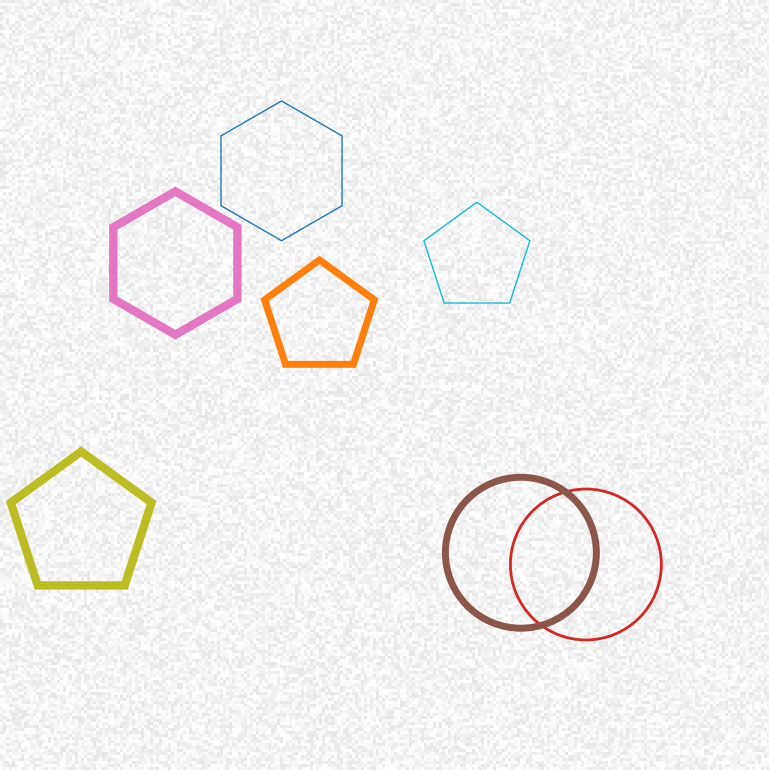[{"shape": "hexagon", "thickness": 0.5, "radius": 0.45, "center": [0.366, 0.778]}, {"shape": "pentagon", "thickness": 2.5, "radius": 0.37, "center": [0.415, 0.587]}, {"shape": "circle", "thickness": 1, "radius": 0.49, "center": [0.761, 0.267]}, {"shape": "circle", "thickness": 2.5, "radius": 0.49, "center": [0.676, 0.282]}, {"shape": "hexagon", "thickness": 3, "radius": 0.47, "center": [0.228, 0.658]}, {"shape": "pentagon", "thickness": 3, "radius": 0.48, "center": [0.105, 0.317]}, {"shape": "pentagon", "thickness": 0.5, "radius": 0.36, "center": [0.619, 0.665]}]